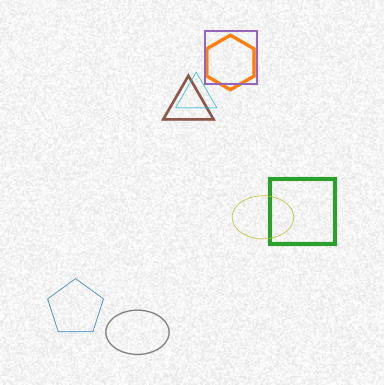[{"shape": "pentagon", "thickness": 0.5, "radius": 0.38, "center": [0.196, 0.2]}, {"shape": "hexagon", "thickness": 2.5, "radius": 0.35, "center": [0.598, 0.838]}, {"shape": "square", "thickness": 3, "radius": 0.42, "center": [0.786, 0.45]}, {"shape": "square", "thickness": 1.5, "radius": 0.34, "center": [0.599, 0.851]}, {"shape": "triangle", "thickness": 2, "radius": 0.38, "center": [0.489, 0.728]}, {"shape": "oval", "thickness": 1, "radius": 0.41, "center": [0.357, 0.137]}, {"shape": "oval", "thickness": 0.5, "radius": 0.4, "center": [0.683, 0.435]}, {"shape": "triangle", "thickness": 0.5, "radius": 0.31, "center": [0.51, 0.751]}]